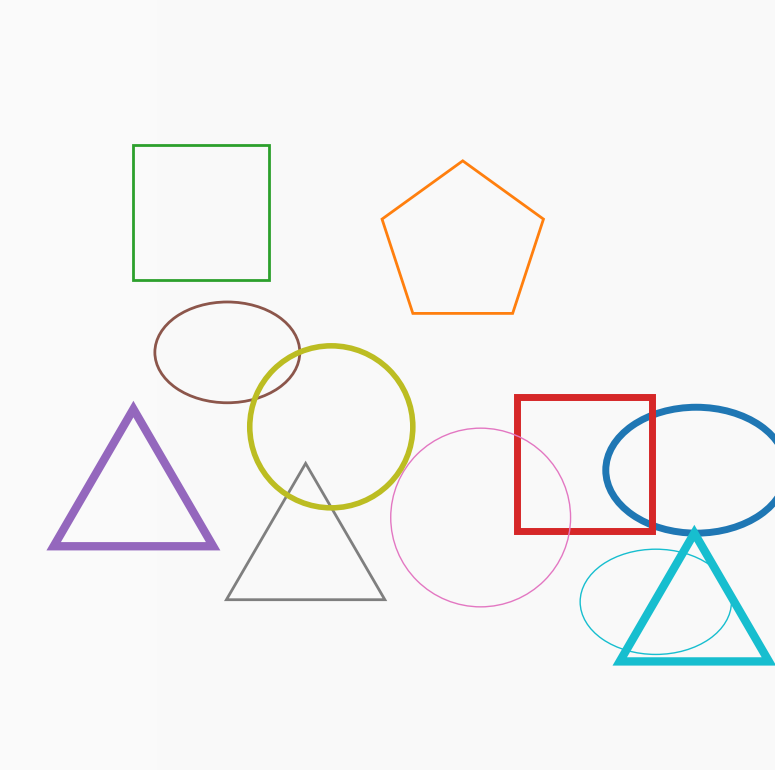[{"shape": "oval", "thickness": 2.5, "radius": 0.58, "center": [0.898, 0.389]}, {"shape": "pentagon", "thickness": 1, "radius": 0.55, "center": [0.597, 0.682]}, {"shape": "square", "thickness": 1, "radius": 0.44, "center": [0.26, 0.724]}, {"shape": "square", "thickness": 2.5, "radius": 0.44, "center": [0.754, 0.397]}, {"shape": "triangle", "thickness": 3, "radius": 0.59, "center": [0.172, 0.35]}, {"shape": "oval", "thickness": 1, "radius": 0.47, "center": [0.293, 0.542]}, {"shape": "circle", "thickness": 0.5, "radius": 0.58, "center": [0.62, 0.328]}, {"shape": "triangle", "thickness": 1, "radius": 0.59, "center": [0.394, 0.28]}, {"shape": "circle", "thickness": 2, "radius": 0.53, "center": [0.427, 0.446]}, {"shape": "oval", "thickness": 0.5, "radius": 0.49, "center": [0.846, 0.218]}, {"shape": "triangle", "thickness": 3, "radius": 0.56, "center": [0.896, 0.197]}]